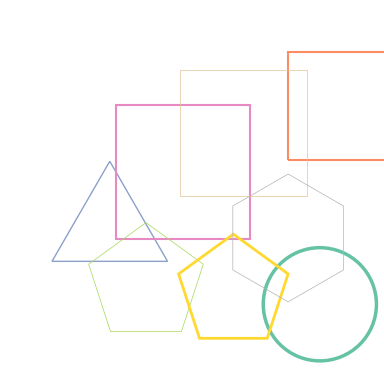[{"shape": "circle", "thickness": 2.5, "radius": 0.73, "center": [0.831, 0.21]}, {"shape": "square", "thickness": 1.5, "radius": 0.7, "center": [0.89, 0.725]}, {"shape": "triangle", "thickness": 1, "radius": 0.87, "center": [0.285, 0.408]}, {"shape": "square", "thickness": 1.5, "radius": 0.87, "center": [0.475, 0.554]}, {"shape": "pentagon", "thickness": 0.5, "radius": 0.78, "center": [0.379, 0.265]}, {"shape": "pentagon", "thickness": 2, "radius": 0.75, "center": [0.606, 0.242]}, {"shape": "square", "thickness": 0.5, "radius": 0.82, "center": [0.633, 0.654]}, {"shape": "hexagon", "thickness": 0.5, "radius": 0.83, "center": [0.748, 0.382]}]